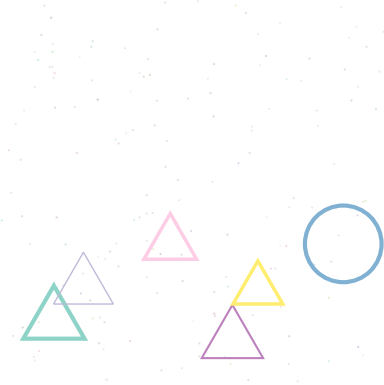[{"shape": "triangle", "thickness": 3, "radius": 0.46, "center": [0.14, 0.166]}, {"shape": "triangle", "thickness": 1, "radius": 0.45, "center": [0.217, 0.255]}, {"shape": "circle", "thickness": 3, "radius": 0.5, "center": [0.892, 0.367]}, {"shape": "triangle", "thickness": 2.5, "radius": 0.4, "center": [0.442, 0.366]}, {"shape": "triangle", "thickness": 1.5, "radius": 0.46, "center": [0.604, 0.116]}, {"shape": "triangle", "thickness": 2.5, "radius": 0.37, "center": [0.67, 0.248]}]